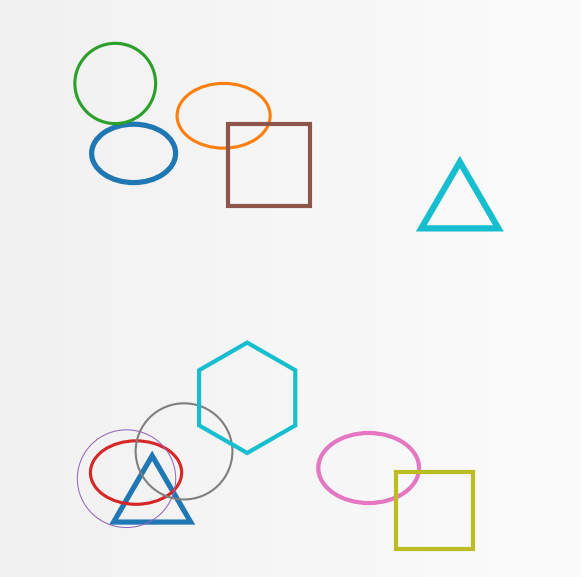[{"shape": "oval", "thickness": 2.5, "radius": 0.36, "center": [0.23, 0.734]}, {"shape": "triangle", "thickness": 2.5, "radius": 0.38, "center": [0.262, 0.133]}, {"shape": "oval", "thickness": 1.5, "radius": 0.4, "center": [0.385, 0.799]}, {"shape": "circle", "thickness": 1.5, "radius": 0.35, "center": [0.198, 0.855]}, {"shape": "oval", "thickness": 1.5, "radius": 0.39, "center": [0.234, 0.181]}, {"shape": "circle", "thickness": 0.5, "radius": 0.42, "center": [0.218, 0.17]}, {"shape": "square", "thickness": 2, "radius": 0.35, "center": [0.463, 0.713]}, {"shape": "oval", "thickness": 2, "radius": 0.43, "center": [0.634, 0.189]}, {"shape": "circle", "thickness": 1, "radius": 0.42, "center": [0.317, 0.218]}, {"shape": "square", "thickness": 2, "radius": 0.33, "center": [0.747, 0.116]}, {"shape": "hexagon", "thickness": 2, "radius": 0.48, "center": [0.425, 0.31]}, {"shape": "triangle", "thickness": 3, "radius": 0.38, "center": [0.791, 0.642]}]